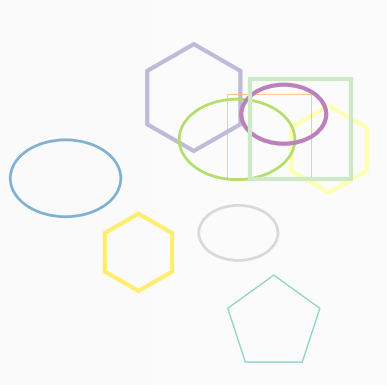[{"shape": "pentagon", "thickness": 1, "radius": 0.62, "center": [0.707, 0.161]}, {"shape": "hexagon", "thickness": 3, "radius": 0.56, "center": [0.849, 0.613]}, {"shape": "hexagon", "thickness": 3, "radius": 0.69, "center": [0.5, 0.747]}, {"shape": "oval", "thickness": 2, "radius": 0.71, "center": [0.169, 0.537]}, {"shape": "square", "thickness": 0.5, "radius": 0.54, "center": [0.695, 0.646]}, {"shape": "oval", "thickness": 2, "radius": 0.75, "center": [0.612, 0.638]}, {"shape": "oval", "thickness": 2, "radius": 0.51, "center": [0.615, 0.395]}, {"shape": "oval", "thickness": 3, "radius": 0.55, "center": [0.732, 0.703]}, {"shape": "square", "thickness": 3, "radius": 0.65, "center": [0.776, 0.666]}, {"shape": "hexagon", "thickness": 3, "radius": 0.5, "center": [0.357, 0.345]}]